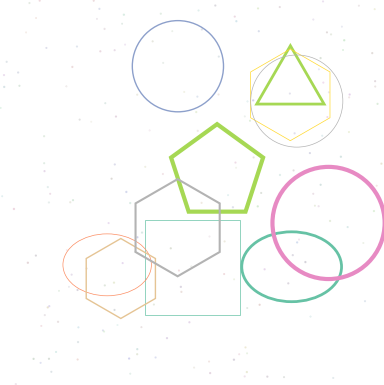[{"shape": "oval", "thickness": 2, "radius": 0.65, "center": [0.758, 0.307]}, {"shape": "square", "thickness": 0.5, "radius": 0.62, "center": [0.5, 0.306]}, {"shape": "oval", "thickness": 0.5, "radius": 0.57, "center": [0.278, 0.312]}, {"shape": "circle", "thickness": 1, "radius": 0.59, "center": [0.462, 0.828]}, {"shape": "circle", "thickness": 3, "radius": 0.73, "center": [0.853, 0.421]}, {"shape": "triangle", "thickness": 2, "radius": 0.51, "center": [0.754, 0.78]}, {"shape": "pentagon", "thickness": 3, "radius": 0.63, "center": [0.564, 0.552]}, {"shape": "hexagon", "thickness": 0.5, "radius": 0.59, "center": [0.754, 0.754]}, {"shape": "hexagon", "thickness": 1, "radius": 0.52, "center": [0.314, 0.277]}, {"shape": "hexagon", "thickness": 1.5, "radius": 0.63, "center": [0.461, 0.409]}, {"shape": "circle", "thickness": 0.5, "radius": 0.6, "center": [0.771, 0.738]}]